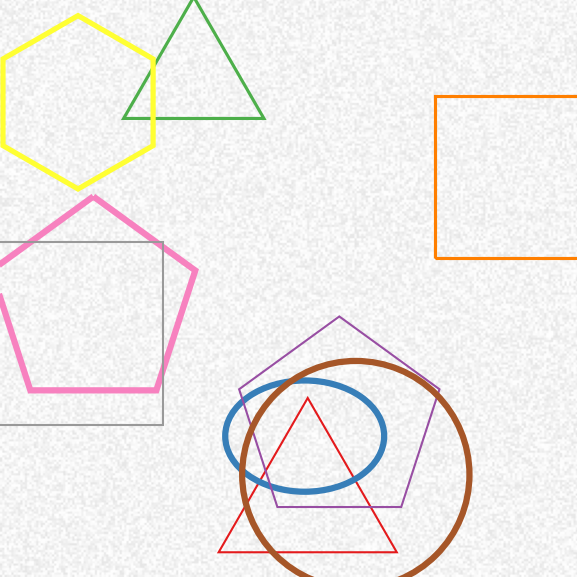[{"shape": "triangle", "thickness": 1, "radius": 0.89, "center": [0.533, 0.132]}, {"shape": "oval", "thickness": 3, "radius": 0.69, "center": [0.528, 0.244]}, {"shape": "triangle", "thickness": 1.5, "radius": 0.7, "center": [0.336, 0.864]}, {"shape": "pentagon", "thickness": 1, "radius": 0.91, "center": [0.588, 0.269]}, {"shape": "square", "thickness": 1.5, "radius": 0.7, "center": [0.893, 0.693]}, {"shape": "hexagon", "thickness": 2.5, "radius": 0.75, "center": [0.135, 0.822]}, {"shape": "circle", "thickness": 3, "radius": 0.98, "center": [0.616, 0.177]}, {"shape": "pentagon", "thickness": 3, "radius": 0.93, "center": [0.162, 0.473]}, {"shape": "square", "thickness": 1, "radius": 0.79, "center": [0.124, 0.422]}]